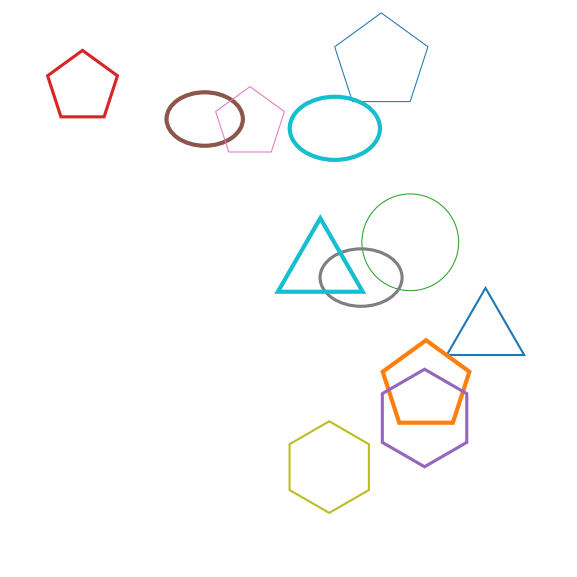[{"shape": "pentagon", "thickness": 0.5, "radius": 0.42, "center": [0.66, 0.892]}, {"shape": "triangle", "thickness": 1, "radius": 0.39, "center": [0.841, 0.423]}, {"shape": "pentagon", "thickness": 2, "radius": 0.39, "center": [0.738, 0.331]}, {"shape": "circle", "thickness": 0.5, "radius": 0.42, "center": [0.71, 0.58]}, {"shape": "pentagon", "thickness": 1.5, "radius": 0.32, "center": [0.143, 0.848]}, {"shape": "hexagon", "thickness": 1.5, "radius": 0.42, "center": [0.735, 0.275]}, {"shape": "oval", "thickness": 2, "radius": 0.33, "center": [0.354, 0.793]}, {"shape": "pentagon", "thickness": 0.5, "radius": 0.31, "center": [0.433, 0.787]}, {"shape": "oval", "thickness": 1.5, "radius": 0.36, "center": [0.625, 0.518]}, {"shape": "hexagon", "thickness": 1, "radius": 0.4, "center": [0.57, 0.19]}, {"shape": "triangle", "thickness": 2, "radius": 0.42, "center": [0.555, 0.536]}, {"shape": "oval", "thickness": 2, "radius": 0.39, "center": [0.58, 0.777]}]